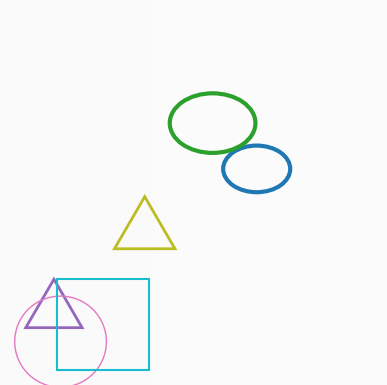[{"shape": "oval", "thickness": 3, "radius": 0.43, "center": [0.662, 0.561]}, {"shape": "oval", "thickness": 3, "radius": 0.55, "center": [0.549, 0.68]}, {"shape": "triangle", "thickness": 2, "radius": 0.42, "center": [0.139, 0.191]}, {"shape": "circle", "thickness": 1, "radius": 0.59, "center": [0.156, 0.113]}, {"shape": "triangle", "thickness": 2, "radius": 0.45, "center": [0.373, 0.399]}, {"shape": "square", "thickness": 1.5, "radius": 0.59, "center": [0.265, 0.157]}]